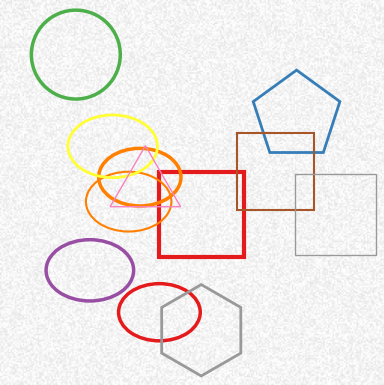[{"shape": "oval", "thickness": 2.5, "radius": 0.53, "center": [0.414, 0.189]}, {"shape": "square", "thickness": 3, "radius": 0.55, "center": [0.523, 0.443]}, {"shape": "pentagon", "thickness": 2, "radius": 0.59, "center": [0.77, 0.7]}, {"shape": "circle", "thickness": 2.5, "radius": 0.58, "center": [0.197, 0.858]}, {"shape": "oval", "thickness": 2.5, "radius": 0.57, "center": [0.233, 0.298]}, {"shape": "oval", "thickness": 2.5, "radius": 0.53, "center": [0.363, 0.54]}, {"shape": "oval", "thickness": 1.5, "radius": 0.55, "center": [0.334, 0.476]}, {"shape": "oval", "thickness": 2, "radius": 0.58, "center": [0.293, 0.62]}, {"shape": "square", "thickness": 1.5, "radius": 0.5, "center": [0.716, 0.555]}, {"shape": "triangle", "thickness": 1, "radius": 0.53, "center": [0.378, 0.516]}, {"shape": "square", "thickness": 1, "radius": 0.53, "center": [0.873, 0.444]}, {"shape": "hexagon", "thickness": 2, "radius": 0.59, "center": [0.523, 0.142]}]